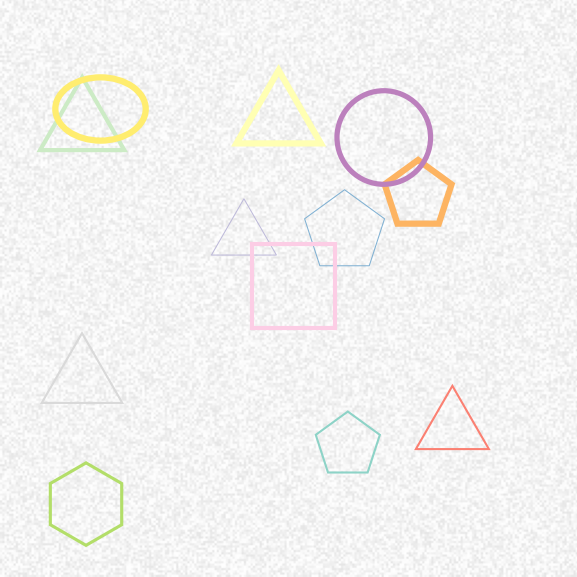[{"shape": "pentagon", "thickness": 1, "radius": 0.29, "center": [0.602, 0.228]}, {"shape": "triangle", "thickness": 3, "radius": 0.42, "center": [0.482, 0.793]}, {"shape": "triangle", "thickness": 0.5, "radius": 0.33, "center": [0.422, 0.59]}, {"shape": "triangle", "thickness": 1, "radius": 0.36, "center": [0.783, 0.258]}, {"shape": "pentagon", "thickness": 0.5, "radius": 0.36, "center": [0.597, 0.598]}, {"shape": "pentagon", "thickness": 3, "radius": 0.3, "center": [0.724, 0.661]}, {"shape": "hexagon", "thickness": 1.5, "radius": 0.36, "center": [0.149, 0.126]}, {"shape": "square", "thickness": 2, "radius": 0.36, "center": [0.508, 0.503]}, {"shape": "triangle", "thickness": 1, "radius": 0.4, "center": [0.142, 0.342]}, {"shape": "circle", "thickness": 2.5, "radius": 0.41, "center": [0.665, 0.761]}, {"shape": "triangle", "thickness": 2, "radius": 0.42, "center": [0.142, 0.781]}, {"shape": "oval", "thickness": 3, "radius": 0.39, "center": [0.174, 0.81]}]